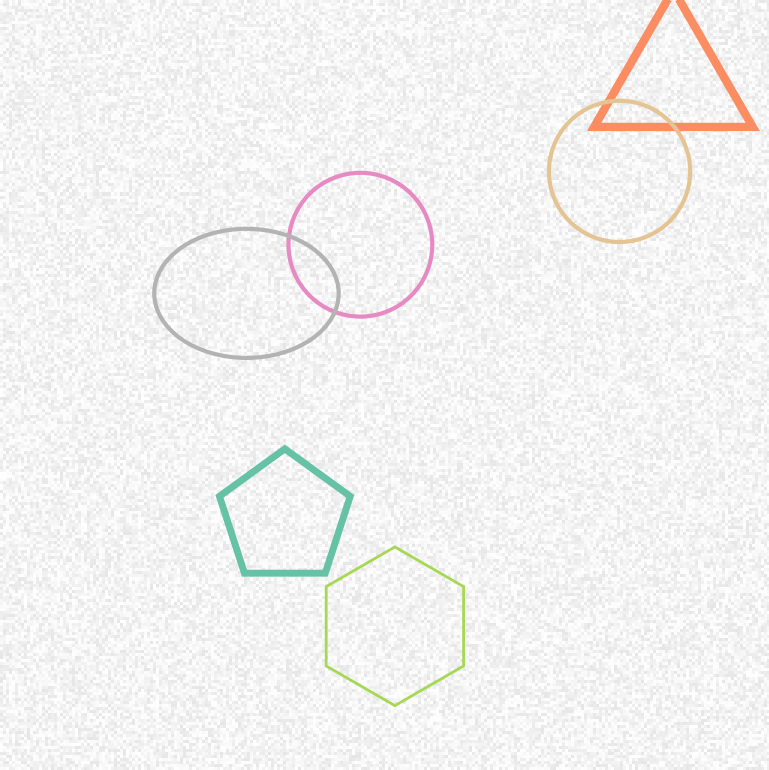[{"shape": "pentagon", "thickness": 2.5, "radius": 0.45, "center": [0.37, 0.328]}, {"shape": "triangle", "thickness": 3, "radius": 0.59, "center": [0.875, 0.895]}, {"shape": "circle", "thickness": 1.5, "radius": 0.47, "center": [0.468, 0.682]}, {"shape": "hexagon", "thickness": 1, "radius": 0.52, "center": [0.513, 0.187]}, {"shape": "circle", "thickness": 1.5, "radius": 0.46, "center": [0.805, 0.777]}, {"shape": "oval", "thickness": 1.5, "radius": 0.6, "center": [0.32, 0.619]}]